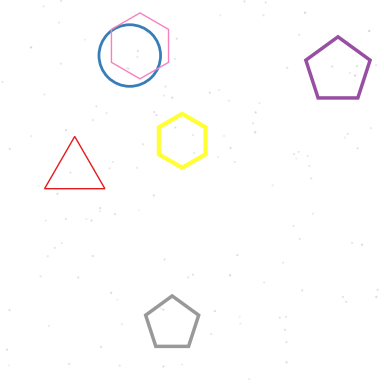[{"shape": "triangle", "thickness": 1, "radius": 0.45, "center": [0.194, 0.555]}, {"shape": "circle", "thickness": 2, "radius": 0.4, "center": [0.337, 0.856]}, {"shape": "pentagon", "thickness": 2.5, "radius": 0.44, "center": [0.878, 0.817]}, {"shape": "hexagon", "thickness": 3, "radius": 0.35, "center": [0.473, 0.634]}, {"shape": "hexagon", "thickness": 1, "radius": 0.43, "center": [0.364, 0.881]}, {"shape": "pentagon", "thickness": 2.5, "radius": 0.36, "center": [0.447, 0.159]}]